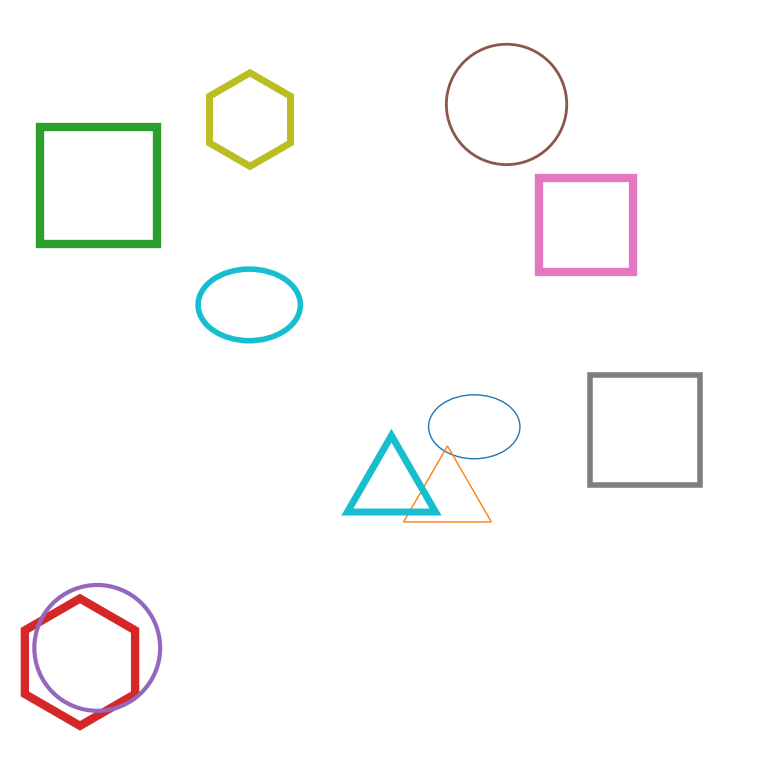[{"shape": "oval", "thickness": 0.5, "radius": 0.3, "center": [0.616, 0.446]}, {"shape": "triangle", "thickness": 0.5, "radius": 0.33, "center": [0.581, 0.355]}, {"shape": "square", "thickness": 3, "radius": 0.38, "center": [0.128, 0.759]}, {"shape": "hexagon", "thickness": 3, "radius": 0.41, "center": [0.104, 0.14]}, {"shape": "circle", "thickness": 1.5, "radius": 0.41, "center": [0.126, 0.159]}, {"shape": "circle", "thickness": 1, "radius": 0.39, "center": [0.658, 0.864]}, {"shape": "square", "thickness": 3, "radius": 0.3, "center": [0.761, 0.707]}, {"shape": "square", "thickness": 2, "radius": 0.36, "center": [0.838, 0.442]}, {"shape": "hexagon", "thickness": 2.5, "radius": 0.3, "center": [0.325, 0.845]}, {"shape": "oval", "thickness": 2, "radius": 0.33, "center": [0.324, 0.604]}, {"shape": "triangle", "thickness": 2.5, "radius": 0.33, "center": [0.508, 0.368]}]